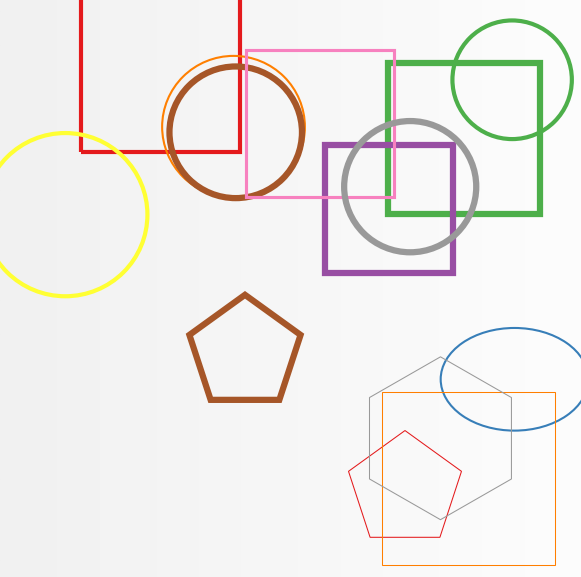[{"shape": "pentagon", "thickness": 0.5, "radius": 0.51, "center": [0.697, 0.151]}, {"shape": "square", "thickness": 2, "radius": 0.69, "center": [0.276, 0.873]}, {"shape": "oval", "thickness": 1, "radius": 0.63, "center": [0.885, 0.342]}, {"shape": "circle", "thickness": 2, "radius": 0.51, "center": [0.881, 0.861]}, {"shape": "square", "thickness": 3, "radius": 0.65, "center": [0.798, 0.76]}, {"shape": "square", "thickness": 3, "radius": 0.55, "center": [0.669, 0.638]}, {"shape": "square", "thickness": 0.5, "radius": 0.75, "center": [0.806, 0.171]}, {"shape": "circle", "thickness": 1, "radius": 0.61, "center": [0.402, 0.78]}, {"shape": "circle", "thickness": 2, "radius": 0.71, "center": [0.112, 0.627]}, {"shape": "circle", "thickness": 3, "radius": 0.57, "center": [0.406, 0.77]}, {"shape": "pentagon", "thickness": 3, "radius": 0.5, "center": [0.421, 0.388]}, {"shape": "square", "thickness": 1.5, "radius": 0.64, "center": [0.551, 0.785]}, {"shape": "circle", "thickness": 3, "radius": 0.57, "center": [0.706, 0.676]}, {"shape": "hexagon", "thickness": 0.5, "radius": 0.7, "center": [0.758, 0.24]}]